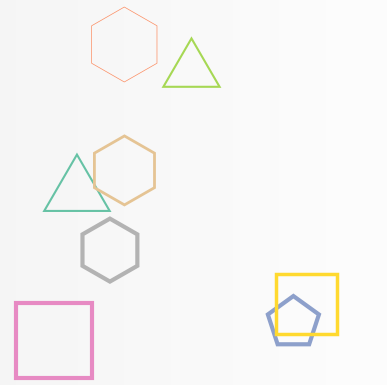[{"shape": "triangle", "thickness": 1.5, "radius": 0.49, "center": [0.199, 0.501]}, {"shape": "hexagon", "thickness": 0.5, "radius": 0.49, "center": [0.321, 0.884]}, {"shape": "pentagon", "thickness": 3, "radius": 0.35, "center": [0.757, 0.162]}, {"shape": "square", "thickness": 3, "radius": 0.49, "center": [0.139, 0.116]}, {"shape": "triangle", "thickness": 1.5, "radius": 0.42, "center": [0.494, 0.816]}, {"shape": "square", "thickness": 2.5, "radius": 0.39, "center": [0.791, 0.212]}, {"shape": "hexagon", "thickness": 2, "radius": 0.45, "center": [0.321, 0.557]}, {"shape": "hexagon", "thickness": 3, "radius": 0.41, "center": [0.284, 0.35]}]